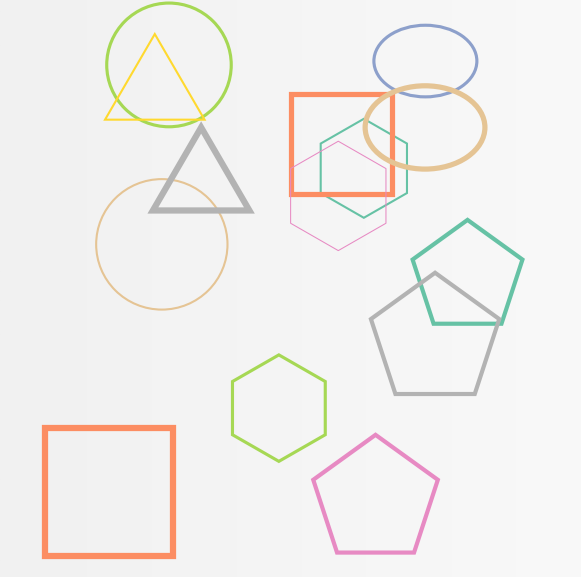[{"shape": "hexagon", "thickness": 1, "radius": 0.43, "center": [0.626, 0.708]}, {"shape": "pentagon", "thickness": 2, "radius": 0.5, "center": [0.804, 0.519]}, {"shape": "square", "thickness": 2.5, "radius": 0.43, "center": [0.588, 0.75]}, {"shape": "square", "thickness": 3, "radius": 0.55, "center": [0.187, 0.147]}, {"shape": "oval", "thickness": 1.5, "radius": 0.44, "center": [0.732, 0.893]}, {"shape": "pentagon", "thickness": 2, "radius": 0.56, "center": [0.646, 0.133]}, {"shape": "hexagon", "thickness": 0.5, "radius": 0.47, "center": [0.582, 0.66]}, {"shape": "hexagon", "thickness": 1.5, "radius": 0.46, "center": [0.48, 0.292]}, {"shape": "circle", "thickness": 1.5, "radius": 0.54, "center": [0.291, 0.887]}, {"shape": "triangle", "thickness": 1, "radius": 0.49, "center": [0.266, 0.841]}, {"shape": "oval", "thickness": 2.5, "radius": 0.52, "center": [0.731, 0.778]}, {"shape": "circle", "thickness": 1, "radius": 0.56, "center": [0.278, 0.576]}, {"shape": "pentagon", "thickness": 2, "radius": 0.58, "center": [0.749, 0.411]}, {"shape": "triangle", "thickness": 3, "radius": 0.48, "center": [0.346, 0.683]}]